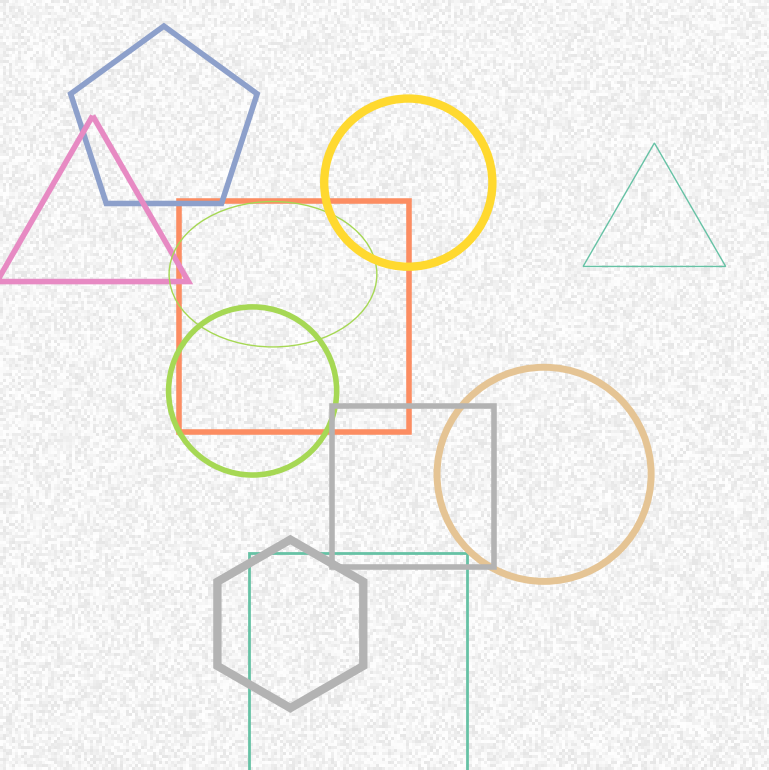[{"shape": "triangle", "thickness": 0.5, "radius": 0.53, "center": [0.85, 0.707]}, {"shape": "square", "thickness": 1, "radius": 0.71, "center": [0.465, 0.14]}, {"shape": "square", "thickness": 2, "radius": 0.75, "center": [0.381, 0.589]}, {"shape": "pentagon", "thickness": 2, "radius": 0.64, "center": [0.213, 0.839]}, {"shape": "triangle", "thickness": 2, "radius": 0.72, "center": [0.12, 0.706]}, {"shape": "circle", "thickness": 2, "radius": 0.55, "center": [0.328, 0.492]}, {"shape": "oval", "thickness": 0.5, "radius": 0.67, "center": [0.355, 0.644]}, {"shape": "circle", "thickness": 3, "radius": 0.55, "center": [0.53, 0.763]}, {"shape": "circle", "thickness": 2.5, "radius": 0.7, "center": [0.707, 0.384]}, {"shape": "square", "thickness": 2, "radius": 0.52, "center": [0.536, 0.368]}, {"shape": "hexagon", "thickness": 3, "radius": 0.55, "center": [0.377, 0.19]}]